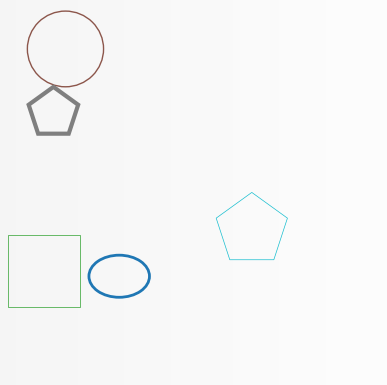[{"shape": "oval", "thickness": 2, "radius": 0.39, "center": [0.308, 0.283]}, {"shape": "square", "thickness": 0.5, "radius": 0.47, "center": [0.113, 0.295]}, {"shape": "circle", "thickness": 1, "radius": 0.49, "center": [0.169, 0.873]}, {"shape": "pentagon", "thickness": 3, "radius": 0.34, "center": [0.138, 0.707]}, {"shape": "pentagon", "thickness": 0.5, "radius": 0.48, "center": [0.65, 0.404]}]